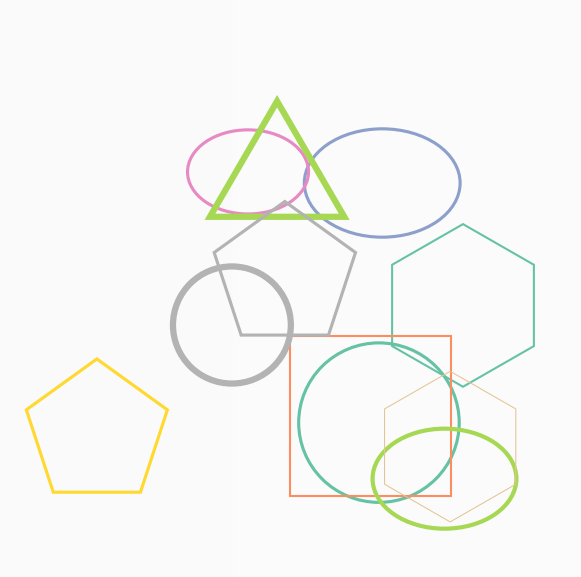[{"shape": "hexagon", "thickness": 1, "radius": 0.7, "center": [0.797, 0.47]}, {"shape": "circle", "thickness": 1.5, "radius": 0.69, "center": [0.652, 0.267]}, {"shape": "square", "thickness": 1, "radius": 0.69, "center": [0.638, 0.279]}, {"shape": "oval", "thickness": 1.5, "radius": 0.67, "center": [0.658, 0.682]}, {"shape": "oval", "thickness": 1.5, "radius": 0.52, "center": [0.427, 0.701]}, {"shape": "triangle", "thickness": 3, "radius": 0.67, "center": [0.477, 0.69]}, {"shape": "oval", "thickness": 2, "radius": 0.62, "center": [0.765, 0.17]}, {"shape": "pentagon", "thickness": 1.5, "radius": 0.64, "center": [0.167, 0.25]}, {"shape": "hexagon", "thickness": 0.5, "radius": 0.65, "center": [0.774, 0.226]}, {"shape": "pentagon", "thickness": 1.5, "radius": 0.64, "center": [0.49, 0.522]}, {"shape": "circle", "thickness": 3, "radius": 0.51, "center": [0.399, 0.436]}]